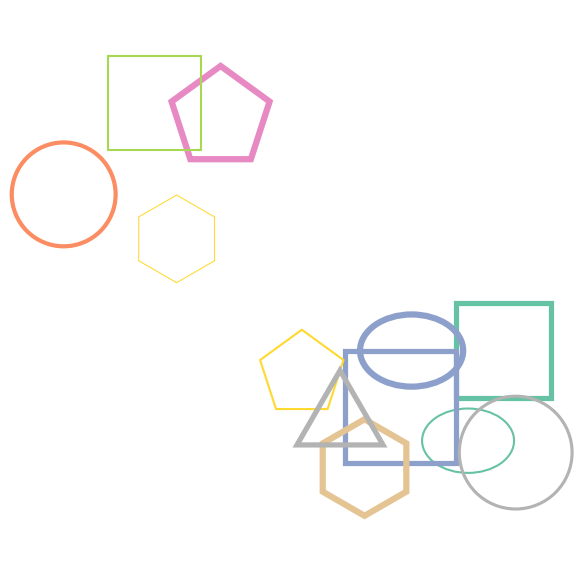[{"shape": "square", "thickness": 2.5, "radius": 0.41, "center": [0.872, 0.392]}, {"shape": "oval", "thickness": 1, "radius": 0.4, "center": [0.811, 0.236]}, {"shape": "circle", "thickness": 2, "radius": 0.45, "center": [0.11, 0.663]}, {"shape": "square", "thickness": 2.5, "radius": 0.48, "center": [0.694, 0.295]}, {"shape": "oval", "thickness": 3, "radius": 0.45, "center": [0.713, 0.392]}, {"shape": "pentagon", "thickness": 3, "radius": 0.45, "center": [0.382, 0.796]}, {"shape": "square", "thickness": 1, "radius": 0.4, "center": [0.268, 0.821]}, {"shape": "hexagon", "thickness": 0.5, "radius": 0.38, "center": [0.306, 0.586]}, {"shape": "pentagon", "thickness": 1, "radius": 0.38, "center": [0.523, 0.352]}, {"shape": "hexagon", "thickness": 3, "radius": 0.42, "center": [0.631, 0.19]}, {"shape": "triangle", "thickness": 2.5, "radius": 0.43, "center": [0.589, 0.272]}, {"shape": "circle", "thickness": 1.5, "radius": 0.49, "center": [0.893, 0.215]}]